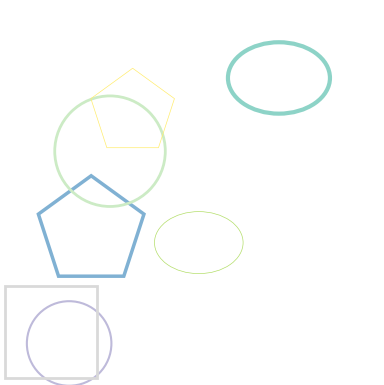[{"shape": "oval", "thickness": 3, "radius": 0.66, "center": [0.725, 0.798]}, {"shape": "circle", "thickness": 1.5, "radius": 0.55, "center": [0.18, 0.108]}, {"shape": "pentagon", "thickness": 2.5, "radius": 0.72, "center": [0.237, 0.399]}, {"shape": "oval", "thickness": 0.5, "radius": 0.58, "center": [0.516, 0.37]}, {"shape": "square", "thickness": 2, "radius": 0.6, "center": [0.133, 0.138]}, {"shape": "circle", "thickness": 2, "radius": 0.72, "center": [0.286, 0.607]}, {"shape": "pentagon", "thickness": 0.5, "radius": 0.57, "center": [0.345, 0.709]}]